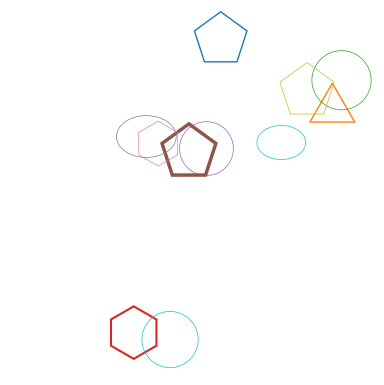[{"shape": "pentagon", "thickness": 1, "radius": 0.36, "center": [0.573, 0.898]}, {"shape": "triangle", "thickness": 1, "radius": 0.34, "center": [0.863, 0.717]}, {"shape": "circle", "thickness": 0.5, "radius": 0.38, "center": [0.887, 0.792]}, {"shape": "hexagon", "thickness": 1.5, "radius": 0.34, "center": [0.347, 0.136]}, {"shape": "circle", "thickness": 0.5, "radius": 0.35, "center": [0.536, 0.614]}, {"shape": "pentagon", "thickness": 2.5, "radius": 0.37, "center": [0.491, 0.605]}, {"shape": "hexagon", "thickness": 0.5, "radius": 0.29, "center": [0.411, 0.627]}, {"shape": "oval", "thickness": 0.5, "radius": 0.39, "center": [0.38, 0.645]}, {"shape": "pentagon", "thickness": 0.5, "radius": 0.37, "center": [0.798, 0.764]}, {"shape": "circle", "thickness": 0.5, "radius": 0.37, "center": [0.442, 0.118]}, {"shape": "oval", "thickness": 0.5, "radius": 0.32, "center": [0.731, 0.63]}]